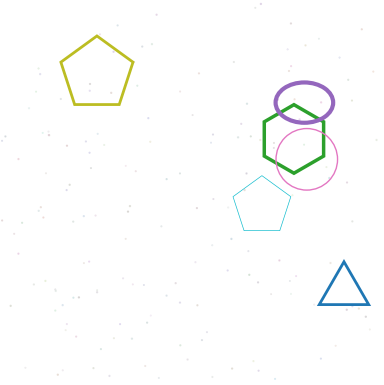[{"shape": "triangle", "thickness": 2, "radius": 0.37, "center": [0.893, 0.246]}, {"shape": "hexagon", "thickness": 2.5, "radius": 0.44, "center": [0.764, 0.639]}, {"shape": "oval", "thickness": 3, "radius": 0.37, "center": [0.791, 0.733]}, {"shape": "circle", "thickness": 1, "radius": 0.4, "center": [0.797, 0.586]}, {"shape": "pentagon", "thickness": 2, "radius": 0.49, "center": [0.252, 0.808]}, {"shape": "pentagon", "thickness": 0.5, "radius": 0.39, "center": [0.68, 0.465]}]